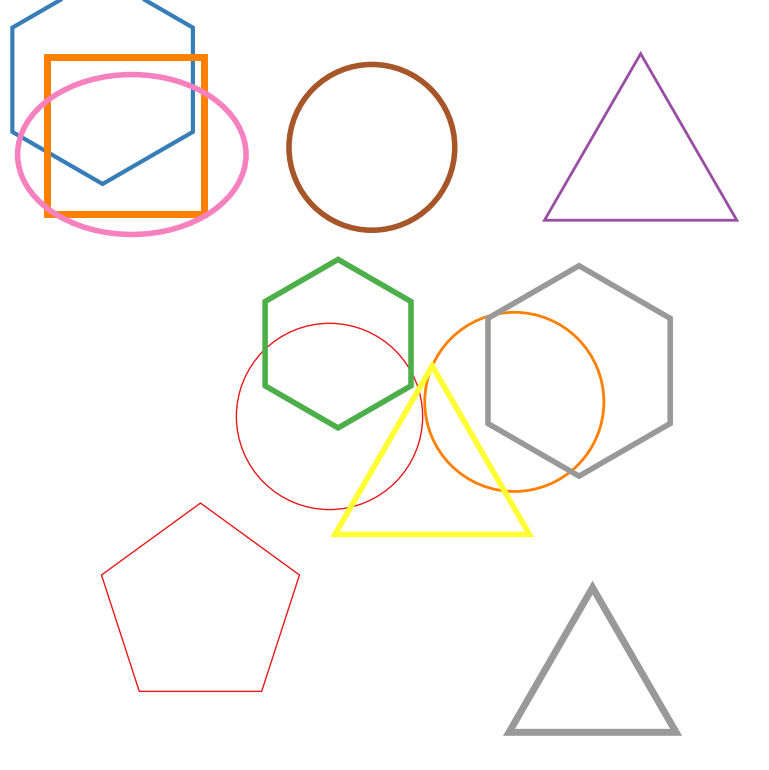[{"shape": "circle", "thickness": 0.5, "radius": 0.6, "center": [0.428, 0.459]}, {"shape": "pentagon", "thickness": 0.5, "radius": 0.68, "center": [0.26, 0.211]}, {"shape": "hexagon", "thickness": 1.5, "radius": 0.68, "center": [0.133, 0.896]}, {"shape": "hexagon", "thickness": 2, "radius": 0.55, "center": [0.439, 0.554]}, {"shape": "triangle", "thickness": 1, "radius": 0.72, "center": [0.832, 0.786]}, {"shape": "square", "thickness": 2.5, "radius": 0.51, "center": [0.163, 0.824]}, {"shape": "circle", "thickness": 1, "radius": 0.58, "center": [0.668, 0.478]}, {"shape": "triangle", "thickness": 2, "radius": 0.73, "center": [0.561, 0.379]}, {"shape": "circle", "thickness": 2, "radius": 0.54, "center": [0.483, 0.809]}, {"shape": "oval", "thickness": 2, "radius": 0.74, "center": [0.171, 0.799]}, {"shape": "triangle", "thickness": 2.5, "radius": 0.63, "center": [0.77, 0.112]}, {"shape": "hexagon", "thickness": 2, "radius": 0.68, "center": [0.752, 0.518]}]